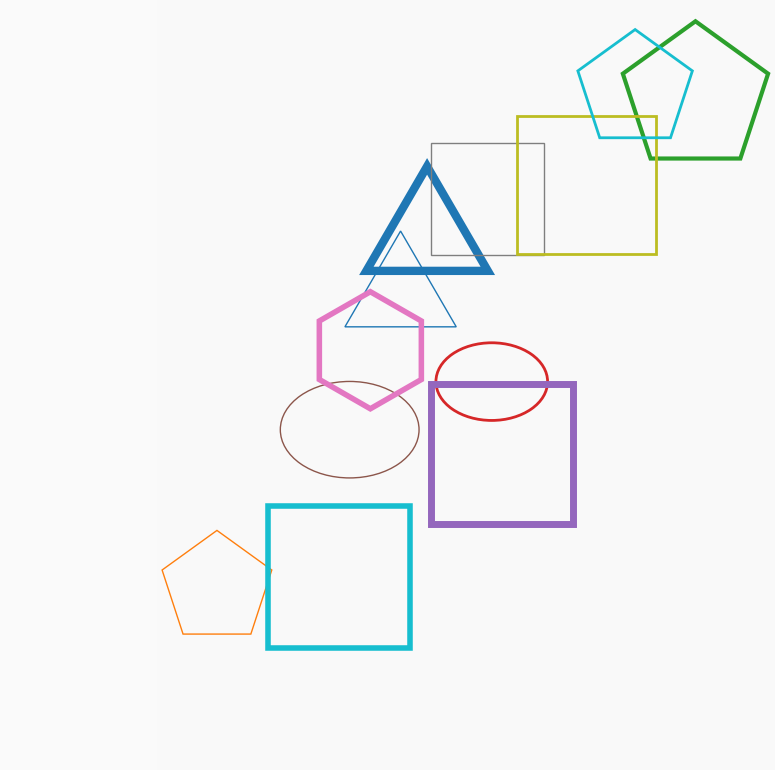[{"shape": "triangle", "thickness": 0.5, "radius": 0.41, "center": [0.517, 0.617]}, {"shape": "triangle", "thickness": 3, "radius": 0.45, "center": [0.551, 0.693]}, {"shape": "pentagon", "thickness": 0.5, "radius": 0.37, "center": [0.28, 0.237]}, {"shape": "pentagon", "thickness": 1.5, "radius": 0.49, "center": [0.897, 0.874]}, {"shape": "oval", "thickness": 1, "radius": 0.36, "center": [0.635, 0.504]}, {"shape": "square", "thickness": 2.5, "radius": 0.46, "center": [0.648, 0.411]}, {"shape": "oval", "thickness": 0.5, "radius": 0.45, "center": [0.451, 0.442]}, {"shape": "hexagon", "thickness": 2, "radius": 0.38, "center": [0.478, 0.545]}, {"shape": "square", "thickness": 0.5, "radius": 0.36, "center": [0.629, 0.742]}, {"shape": "square", "thickness": 1, "radius": 0.45, "center": [0.757, 0.76]}, {"shape": "pentagon", "thickness": 1, "radius": 0.39, "center": [0.82, 0.884]}, {"shape": "square", "thickness": 2, "radius": 0.46, "center": [0.437, 0.251]}]